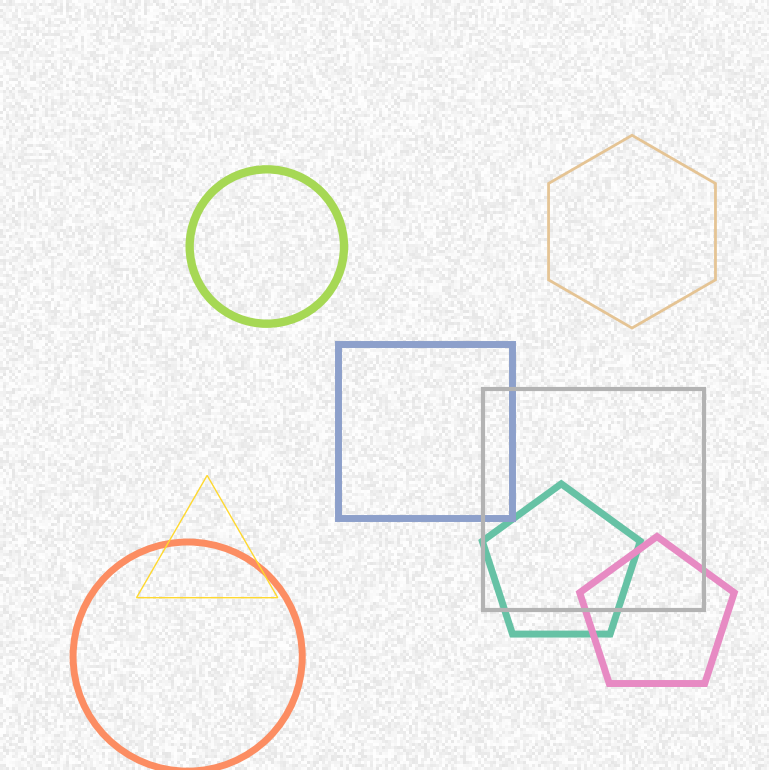[{"shape": "pentagon", "thickness": 2.5, "radius": 0.54, "center": [0.729, 0.264]}, {"shape": "circle", "thickness": 2.5, "radius": 0.74, "center": [0.244, 0.147]}, {"shape": "square", "thickness": 2.5, "radius": 0.56, "center": [0.552, 0.44]}, {"shape": "pentagon", "thickness": 2.5, "radius": 0.53, "center": [0.853, 0.198]}, {"shape": "circle", "thickness": 3, "radius": 0.5, "center": [0.347, 0.68]}, {"shape": "triangle", "thickness": 0.5, "radius": 0.53, "center": [0.269, 0.277]}, {"shape": "hexagon", "thickness": 1, "radius": 0.63, "center": [0.821, 0.699]}, {"shape": "square", "thickness": 1.5, "radius": 0.72, "center": [0.771, 0.351]}]